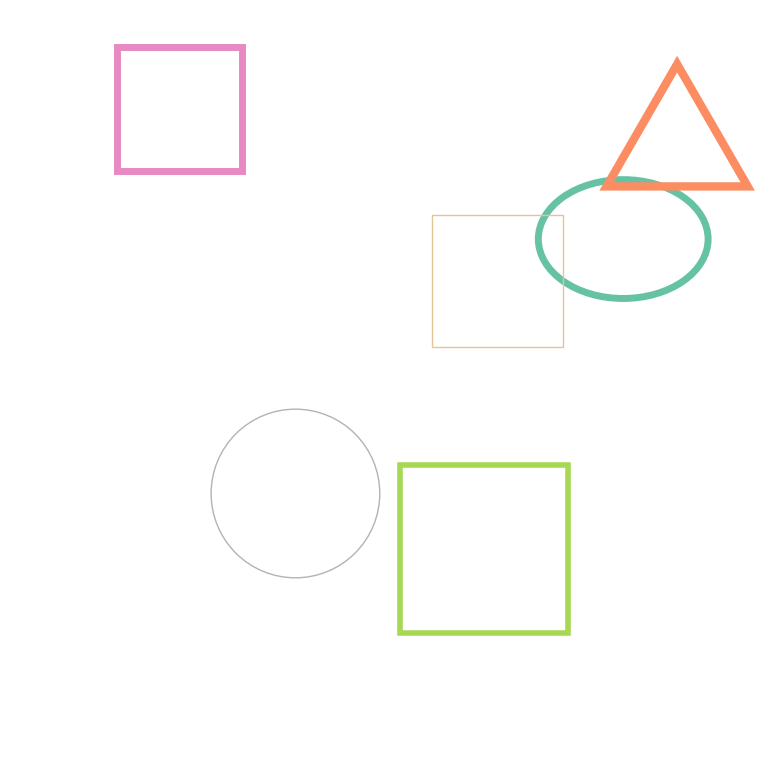[{"shape": "oval", "thickness": 2.5, "radius": 0.55, "center": [0.809, 0.69]}, {"shape": "triangle", "thickness": 3, "radius": 0.53, "center": [0.879, 0.811]}, {"shape": "square", "thickness": 2.5, "radius": 0.4, "center": [0.233, 0.858]}, {"shape": "square", "thickness": 2, "radius": 0.55, "center": [0.629, 0.287]}, {"shape": "square", "thickness": 0.5, "radius": 0.43, "center": [0.646, 0.635]}, {"shape": "circle", "thickness": 0.5, "radius": 0.55, "center": [0.384, 0.359]}]